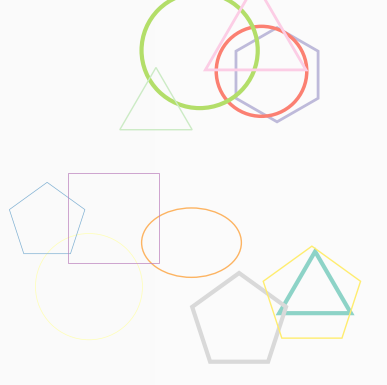[{"shape": "triangle", "thickness": 3, "radius": 0.53, "center": [0.813, 0.24]}, {"shape": "circle", "thickness": 0.5, "radius": 0.69, "center": [0.23, 0.255]}, {"shape": "hexagon", "thickness": 2, "radius": 0.61, "center": [0.715, 0.806]}, {"shape": "circle", "thickness": 2.5, "radius": 0.58, "center": [0.675, 0.815]}, {"shape": "pentagon", "thickness": 0.5, "radius": 0.51, "center": [0.122, 0.424]}, {"shape": "oval", "thickness": 1, "radius": 0.64, "center": [0.494, 0.37]}, {"shape": "circle", "thickness": 3, "radius": 0.75, "center": [0.515, 0.869]}, {"shape": "triangle", "thickness": 2, "radius": 0.75, "center": [0.66, 0.893]}, {"shape": "pentagon", "thickness": 3, "radius": 0.64, "center": [0.617, 0.164]}, {"shape": "square", "thickness": 0.5, "radius": 0.59, "center": [0.292, 0.434]}, {"shape": "triangle", "thickness": 1, "radius": 0.54, "center": [0.403, 0.717]}, {"shape": "pentagon", "thickness": 1, "radius": 0.66, "center": [0.805, 0.229]}]